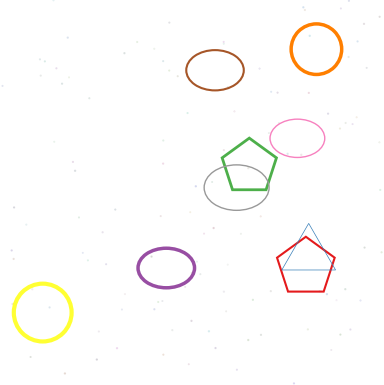[{"shape": "pentagon", "thickness": 1.5, "radius": 0.39, "center": [0.794, 0.306]}, {"shape": "triangle", "thickness": 0.5, "radius": 0.4, "center": [0.802, 0.339]}, {"shape": "pentagon", "thickness": 2, "radius": 0.37, "center": [0.648, 0.567]}, {"shape": "oval", "thickness": 2.5, "radius": 0.37, "center": [0.432, 0.304]}, {"shape": "circle", "thickness": 2.5, "radius": 0.33, "center": [0.822, 0.872]}, {"shape": "circle", "thickness": 3, "radius": 0.38, "center": [0.111, 0.188]}, {"shape": "oval", "thickness": 1.5, "radius": 0.37, "center": [0.558, 0.818]}, {"shape": "oval", "thickness": 1, "radius": 0.36, "center": [0.772, 0.641]}, {"shape": "oval", "thickness": 1, "radius": 0.42, "center": [0.615, 0.513]}]